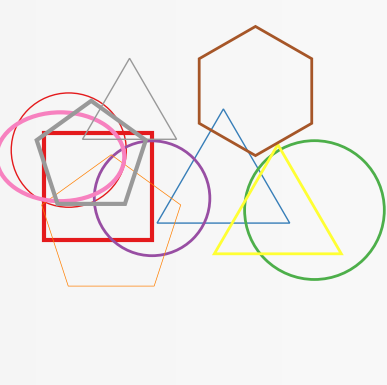[{"shape": "circle", "thickness": 1, "radius": 0.74, "center": [0.177, 0.61]}, {"shape": "square", "thickness": 3, "radius": 0.7, "center": [0.252, 0.515]}, {"shape": "triangle", "thickness": 1, "radius": 0.99, "center": [0.577, 0.519]}, {"shape": "circle", "thickness": 2, "radius": 0.9, "center": [0.812, 0.454]}, {"shape": "circle", "thickness": 2, "radius": 0.75, "center": [0.392, 0.485]}, {"shape": "pentagon", "thickness": 0.5, "radius": 0.94, "center": [0.287, 0.409]}, {"shape": "triangle", "thickness": 2, "radius": 0.95, "center": [0.717, 0.435]}, {"shape": "hexagon", "thickness": 2, "radius": 0.84, "center": [0.659, 0.764]}, {"shape": "oval", "thickness": 3, "radius": 0.82, "center": [0.156, 0.593]}, {"shape": "pentagon", "thickness": 3, "radius": 0.74, "center": [0.235, 0.59]}, {"shape": "triangle", "thickness": 1, "radius": 0.7, "center": [0.334, 0.708]}]